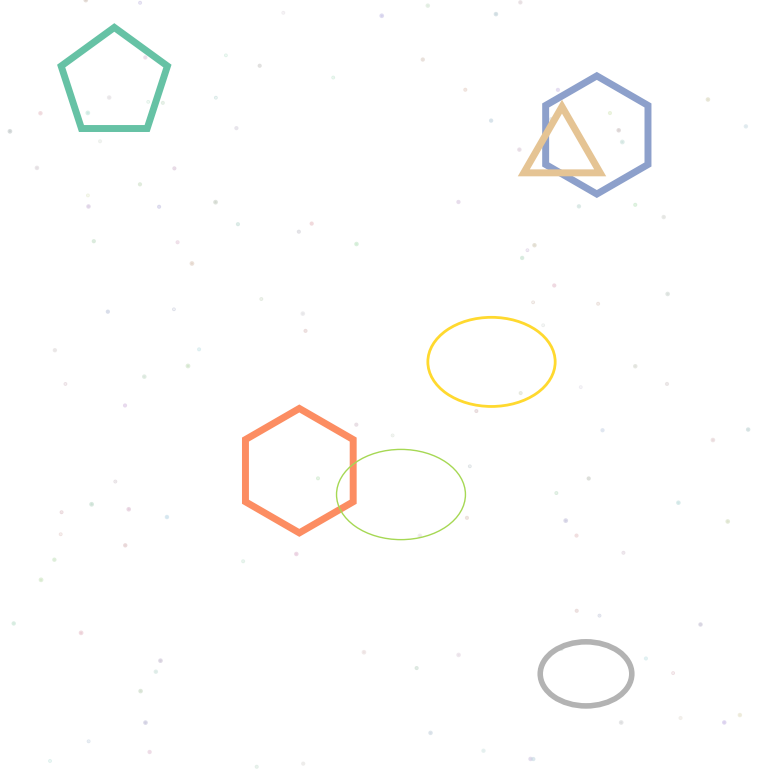[{"shape": "pentagon", "thickness": 2.5, "radius": 0.36, "center": [0.148, 0.892]}, {"shape": "hexagon", "thickness": 2.5, "radius": 0.4, "center": [0.389, 0.389]}, {"shape": "hexagon", "thickness": 2.5, "radius": 0.38, "center": [0.775, 0.825]}, {"shape": "oval", "thickness": 0.5, "radius": 0.42, "center": [0.521, 0.358]}, {"shape": "oval", "thickness": 1, "radius": 0.41, "center": [0.638, 0.53]}, {"shape": "triangle", "thickness": 2.5, "radius": 0.29, "center": [0.73, 0.804]}, {"shape": "oval", "thickness": 2, "radius": 0.3, "center": [0.761, 0.125]}]